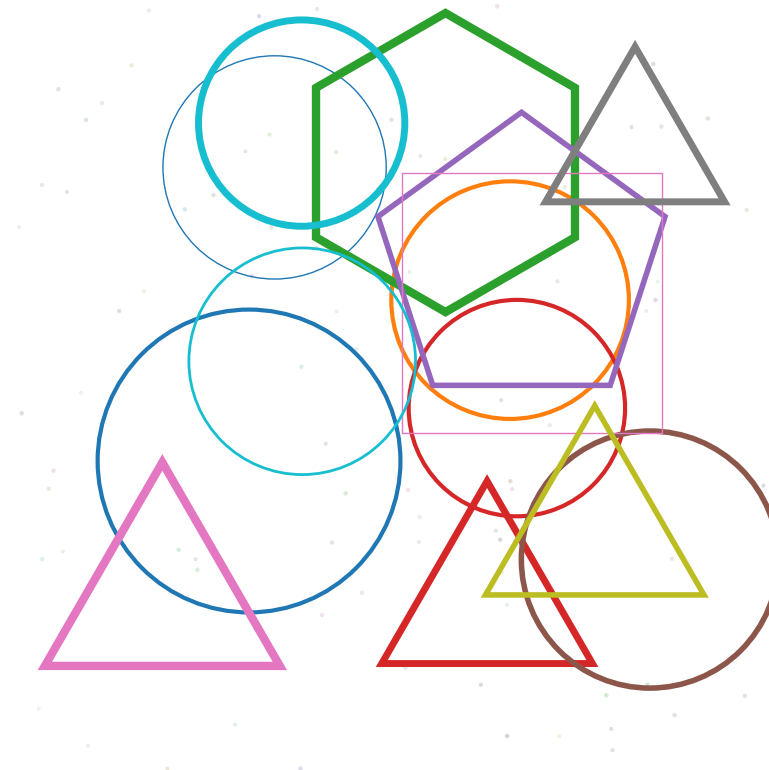[{"shape": "circle", "thickness": 0.5, "radius": 0.72, "center": [0.357, 0.783]}, {"shape": "circle", "thickness": 1.5, "radius": 0.98, "center": [0.323, 0.401]}, {"shape": "circle", "thickness": 1.5, "radius": 0.77, "center": [0.662, 0.61]}, {"shape": "hexagon", "thickness": 3, "radius": 0.97, "center": [0.579, 0.789]}, {"shape": "circle", "thickness": 1.5, "radius": 0.7, "center": [0.671, 0.47]}, {"shape": "triangle", "thickness": 2.5, "radius": 0.79, "center": [0.633, 0.217]}, {"shape": "pentagon", "thickness": 2, "radius": 0.98, "center": [0.677, 0.658]}, {"shape": "circle", "thickness": 2, "radius": 0.83, "center": [0.844, 0.273]}, {"shape": "triangle", "thickness": 3, "radius": 0.88, "center": [0.211, 0.223]}, {"shape": "square", "thickness": 0.5, "radius": 0.84, "center": [0.691, 0.606]}, {"shape": "triangle", "thickness": 2.5, "radius": 0.67, "center": [0.825, 0.805]}, {"shape": "triangle", "thickness": 2, "radius": 0.82, "center": [0.772, 0.309]}, {"shape": "circle", "thickness": 1, "radius": 0.74, "center": [0.393, 0.531]}, {"shape": "circle", "thickness": 2.5, "radius": 0.67, "center": [0.392, 0.84]}]